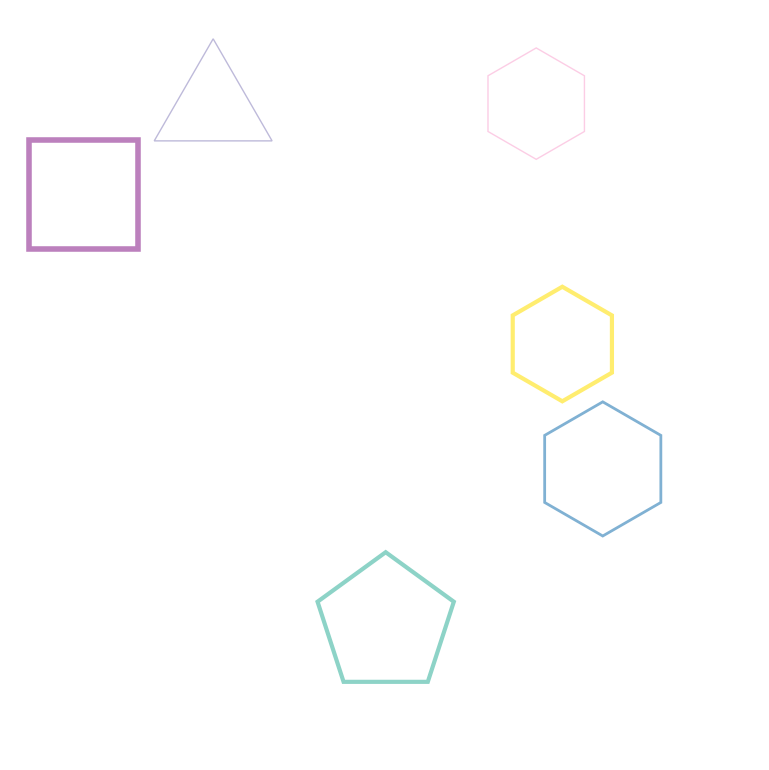[{"shape": "pentagon", "thickness": 1.5, "radius": 0.47, "center": [0.501, 0.19]}, {"shape": "triangle", "thickness": 0.5, "radius": 0.44, "center": [0.277, 0.861]}, {"shape": "hexagon", "thickness": 1, "radius": 0.44, "center": [0.783, 0.391]}, {"shape": "hexagon", "thickness": 0.5, "radius": 0.36, "center": [0.696, 0.865]}, {"shape": "square", "thickness": 2, "radius": 0.35, "center": [0.109, 0.747]}, {"shape": "hexagon", "thickness": 1.5, "radius": 0.37, "center": [0.73, 0.553]}]